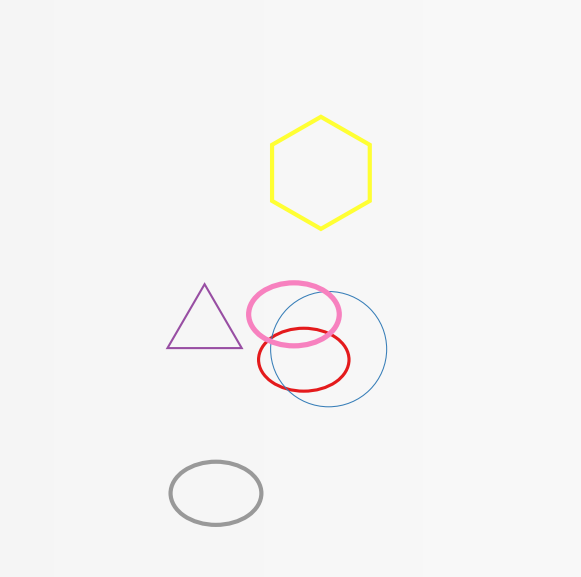[{"shape": "oval", "thickness": 1.5, "radius": 0.39, "center": [0.523, 0.376]}, {"shape": "circle", "thickness": 0.5, "radius": 0.5, "center": [0.565, 0.395]}, {"shape": "triangle", "thickness": 1, "radius": 0.37, "center": [0.352, 0.433]}, {"shape": "hexagon", "thickness": 2, "radius": 0.49, "center": [0.552, 0.7]}, {"shape": "oval", "thickness": 2.5, "radius": 0.39, "center": [0.506, 0.455]}, {"shape": "oval", "thickness": 2, "radius": 0.39, "center": [0.372, 0.145]}]